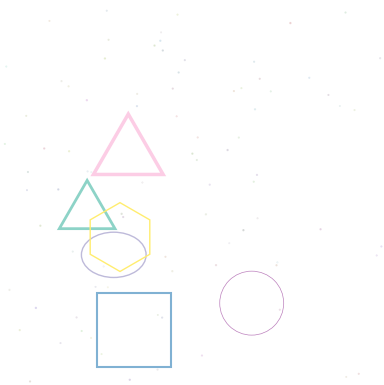[{"shape": "triangle", "thickness": 2, "radius": 0.42, "center": [0.226, 0.448]}, {"shape": "oval", "thickness": 1, "radius": 0.42, "center": [0.295, 0.338]}, {"shape": "square", "thickness": 1.5, "radius": 0.48, "center": [0.349, 0.142]}, {"shape": "triangle", "thickness": 2.5, "radius": 0.52, "center": [0.333, 0.599]}, {"shape": "circle", "thickness": 0.5, "radius": 0.42, "center": [0.654, 0.213]}, {"shape": "hexagon", "thickness": 1, "radius": 0.45, "center": [0.312, 0.384]}]